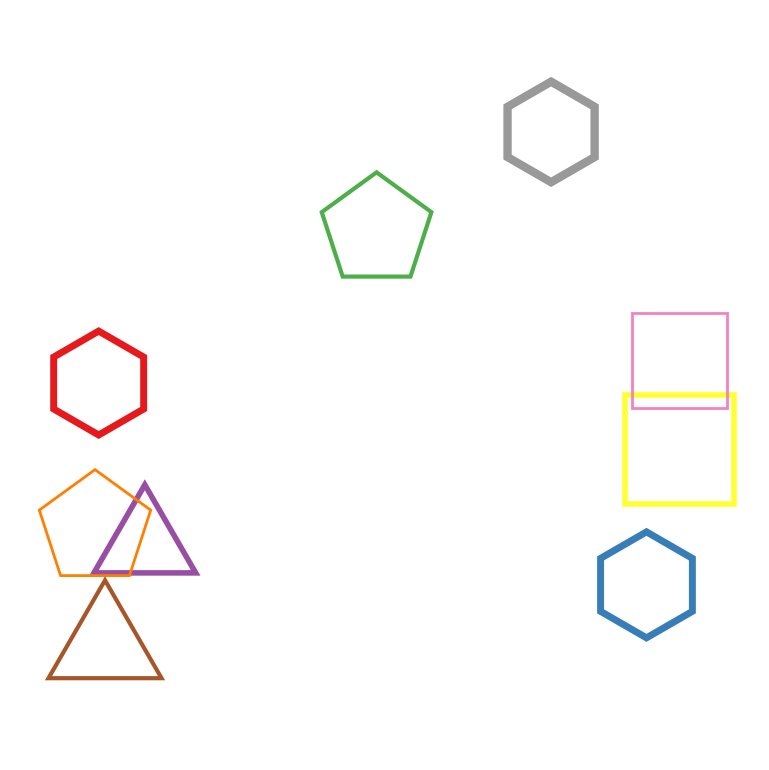[{"shape": "hexagon", "thickness": 2.5, "radius": 0.34, "center": [0.128, 0.503]}, {"shape": "hexagon", "thickness": 2.5, "radius": 0.34, "center": [0.84, 0.24]}, {"shape": "pentagon", "thickness": 1.5, "radius": 0.37, "center": [0.489, 0.701]}, {"shape": "triangle", "thickness": 2, "radius": 0.38, "center": [0.188, 0.294]}, {"shape": "pentagon", "thickness": 1, "radius": 0.38, "center": [0.123, 0.314]}, {"shape": "square", "thickness": 2, "radius": 0.35, "center": [0.882, 0.417]}, {"shape": "triangle", "thickness": 1.5, "radius": 0.42, "center": [0.136, 0.162]}, {"shape": "square", "thickness": 1, "radius": 0.31, "center": [0.883, 0.532]}, {"shape": "hexagon", "thickness": 3, "radius": 0.33, "center": [0.716, 0.829]}]